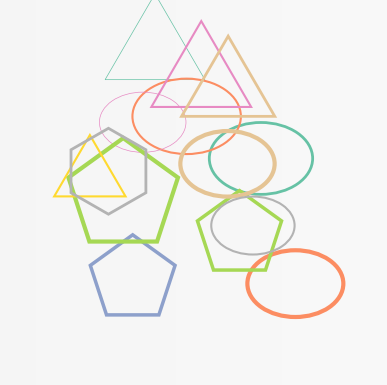[{"shape": "triangle", "thickness": 0.5, "radius": 0.74, "center": [0.4, 0.867]}, {"shape": "oval", "thickness": 2, "radius": 0.67, "center": [0.673, 0.588]}, {"shape": "oval", "thickness": 1.5, "radius": 0.7, "center": [0.482, 0.698]}, {"shape": "oval", "thickness": 3, "radius": 0.62, "center": [0.762, 0.263]}, {"shape": "pentagon", "thickness": 2.5, "radius": 0.57, "center": [0.342, 0.275]}, {"shape": "triangle", "thickness": 1.5, "radius": 0.74, "center": [0.519, 0.797]}, {"shape": "oval", "thickness": 0.5, "radius": 0.56, "center": [0.368, 0.682]}, {"shape": "pentagon", "thickness": 3, "radius": 0.74, "center": [0.318, 0.493]}, {"shape": "pentagon", "thickness": 2.5, "radius": 0.57, "center": [0.618, 0.391]}, {"shape": "triangle", "thickness": 1.5, "radius": 0.53, "center": [0.232, 0.543]}, {"shape": "oval", "thickness": 3, "radius": 0.61, "center": [0.587, 0.575]}, {"shape": "triangle", "thickness": 2, "radius": 0.69, "center": [0.589, 0.767]}, {"shape": "hexagon", "thickness": 2, "radius": 0.56, "center": [0.28, 0.555]}, {"shape": "oval", "thickness": 1.5, "radius": 0.54, "center": [0.653, 0.414]}]